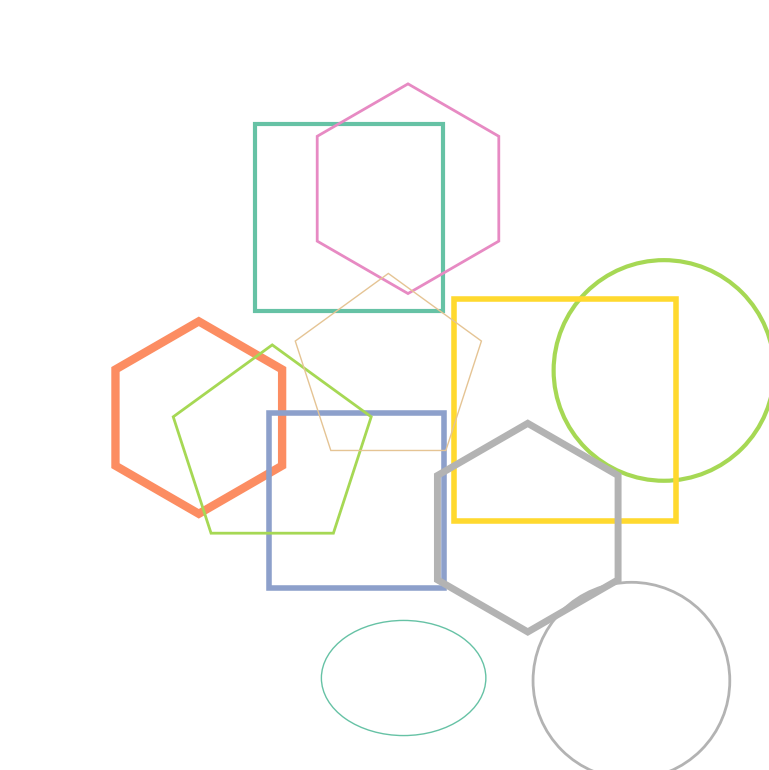[{"shape": "oval", "thickness": 0.5, "radius": 0.53, "center": [0.524, 0.119]}, {"shape": "square", "thickness": 1.5, "radius": 0.61, "center": [0.453, 0.717]}, {"shape": "hexagon", "thickness": 3, "radius": 0.62, "center": [0.258, 0.458]}, {"shape": "square", "thickness": 2, "radius": 0.57, "center": [0.463, 0.35]}, {"shape": "hexagon", "thickness": 1, "radius": 0.68, "center": [0.53, 0.755]}, {"shape": "pentagon", "thickness": 1, "radius": 0.68, "center": [0.354, 0.417]}, {"shape": "circle", "thickness": 1.5, "radius": 0.72, "center": [0.862, 0.519]}, {"shape": "square", "thickness": 2, "radius": 0.72, "center": [0.734, 0.468]}, {"shape": "pentagon", "thickness": 0.5, "radius": 0.64, "center": [0.504, 0.518]}, {"shape": "hexagon", "thickness": 2.5, "radius": 0.68, "center": [0.685, 0.315]}, {"shape": "circle", "thickness": 1, "radius": 0.64, "center": [0.82, 0.116]}]